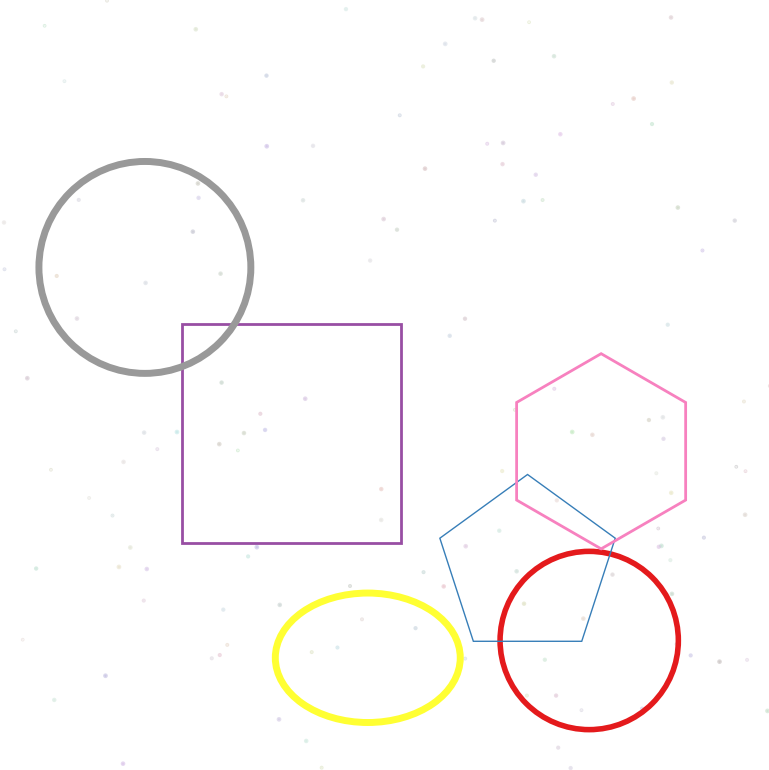[{"shape": "circle", "thickness": 2, "radius": 0.58, "center": [0.765, 0.168]}, {"shape": "pentagon", "thickness": 0.5, "radius": 0.6, "center": [0.685, 0.264]}, {"shape": "square", "thickness": 1, "radius": 0.71, "center": [0.379, 0.437]}, {"shape": "oval", "thickness": 2.5, "radius": 0.6, "center": [0.478, 0.146]}, {"shape": "hexagon", "thickness": 1, "radius": 0.63, "center": [0.781, 0.414]}, {"shape": "circle", "thickness": 2.5, "radius": 0.69, "center": [0.188, 0.653]}]